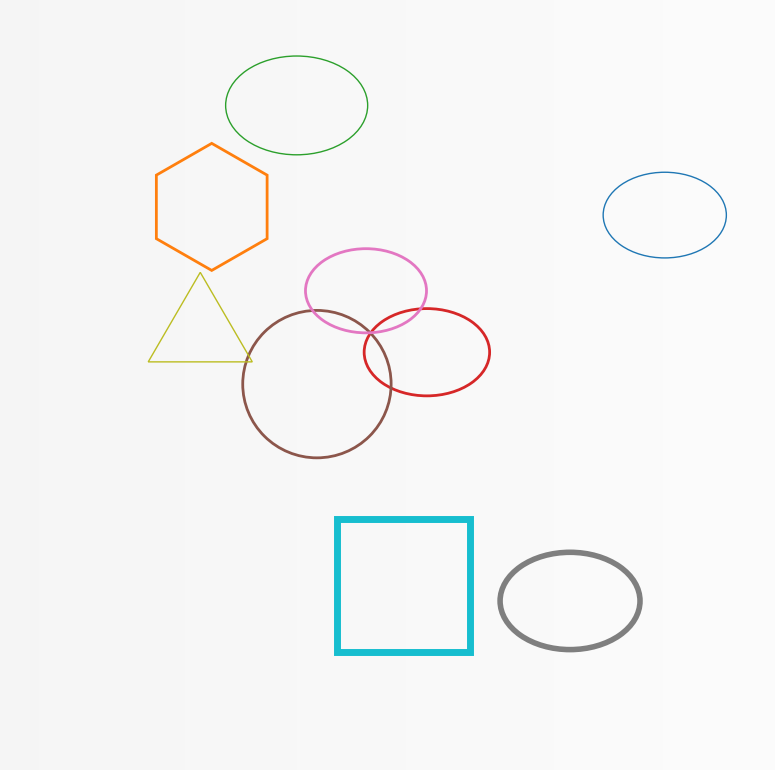[{"shape": "oval", "thickness": 0.5, "radius": 0.4, "center": [0.858, 0.721]}, {"shape": "hexagon", "thickness": 1, "radius": 0.41, "center": [0.273, 0.731]}, {"shape": "oval", "thickness": 0.5, "radius": 0.46, "center": [0.383, 0.863]}, {"shape": "oval", "thickness": 1, "radius": 0.4, "center": [0.551, 0.543]}, {"shape": "circle", "thickness": 1, "radius": 0.48, "center": [0.409, 0.501]}, {"shape": "oval", "thickness": 1, "radius": 0.39, "center": [0.472, 0.622]}, {"shape": "oval", "thickness": 2, "radius": 0.45, "center": [0.736, 0.22]}, {"shape": "triangle", "thickness": 0.5, "radius": 0.39, "center": [0.258, 0.569]}, {"shape": "square", "thickness": 2.5, "radius": 0.43, "center": [0.521, 0.24]}]